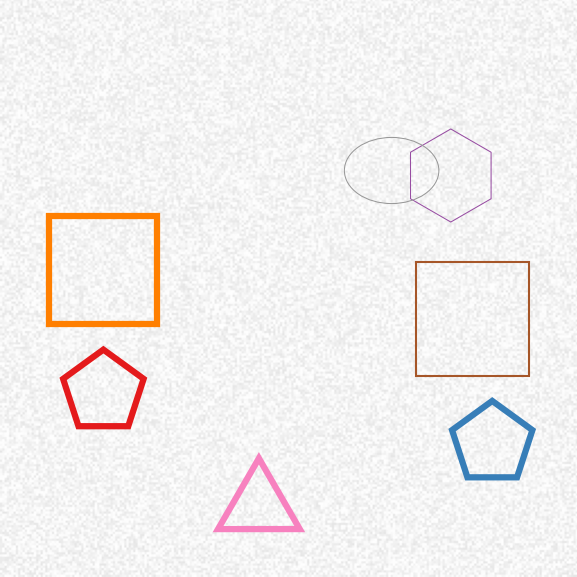[{"shape": "pentagon", "thickness": 3, "radius": 0.37, "center": [0.179, 0.32]}, {"shape": "pentagon", "thickness": 3, "radius": 0.37, "center": [0.852, 0.232]}, {"shape": "hexagon", "thickness": 0.5, "radius": 0.4, "center": [0.781, 0.695]}, {"shape": "square", "thickness": 3, "radius": 0.46, "center": [0.178, 0.532]}, {"shape": "square", "thickness": 1, "radius": 0.49, "center": [0.818, 0.447]}, {"shape": "triangle", "thickness": 3, "radius": 0.41, "center": [0.448, 0.124]}, {"shape": "oval", "thickness": 0.5, "radius": 0.41, "center": [0.678, 0.704]}]